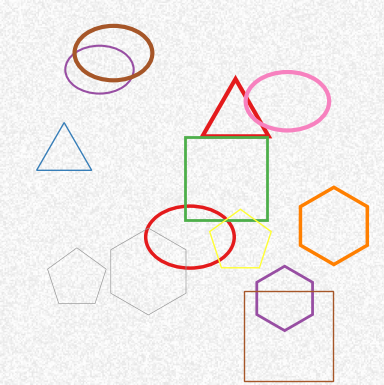[{"shape": "oval", "thickness": 2.5, "radius": 0.58, "center": [0.493, 0.384]}, {"shape": "triangle", "thickness": 3, "radius": 0.5, "center": [0.612, 0.696]}, {"shape": "triangle", "thickness": 1, "radius": 0.41, "center": [0.167, 0.599]}, {"shape": "square", "thickness": 2, "radius": 0.54, "center": [0.587, 0.537]}, {"shape": "oval", "thickness": 1.5, "radius": 0.44, "center": [0.258, 0.819]}, {"shape": "hexagon", "thickness": 2, "radius": 0.42, "center": [0.739, 0.225]}, {"shape": "hexagon", "thickness": 2.5, "radius": 0.5, "center": [0.867, 0.413]}, {"shape": "pentagon", "thickness": 1, "radius": 0.42, "center": [0.625, 0.372]}, {"shape": "square", "thickness": 1, "radius": 0.58, "center": [0.749, 0.127]}, {"shape": "oval", "thickness": 3, "radius": 0.51, "center": [0.295, 0.862]}, {"shape": "oval", "thickness": 3, "radius": 0.54, "center": [0.747, 0.737]}, {"shape": "hexagon", "thickness": 0.5, "radius": 0.56, "center": [0.385, 0.295]}, {"shape": "pentagon", "thickness": 0.5, "radius": 0.4, "center": [0.2, 0.276]}]